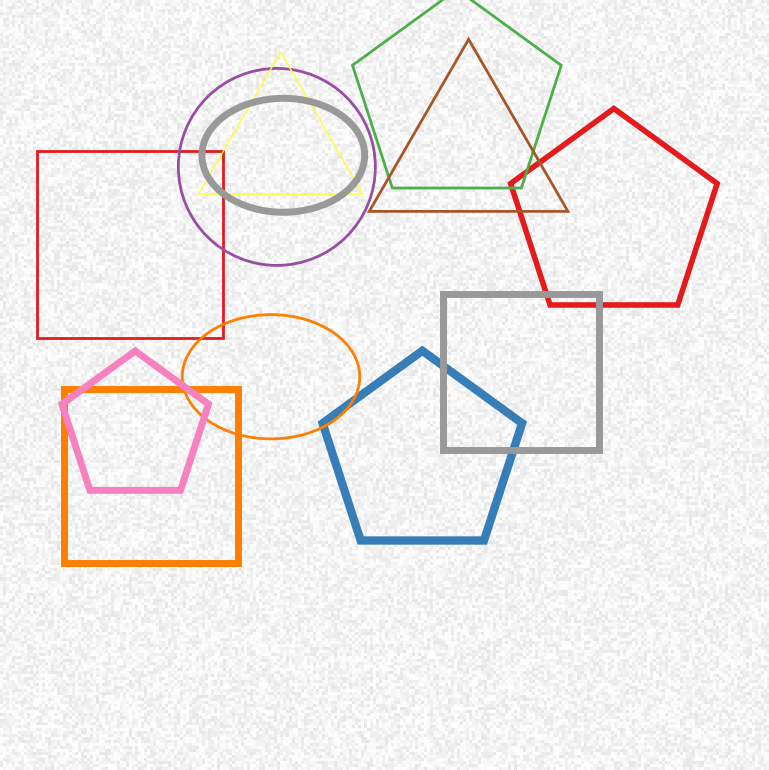[{"shape": "pentagon", "thickness": 2, "radius": 0.71, "center": [0.797, 0.718]}, {"shape": "square", "thickness": 1, "radius": 0.61, "center": [0.169, 0.682]}, {"shape": "pentagon", "thickness": 3, "radius": 0.68, "center": [0.548, 0.408]}, {"shape": "pentagon", "thickness": 1, "radius": 0.71, "center": [0.593, 0.871]}, {"shape": "circle", "thickness": 1, "radius": 0.64, "center": [0.36, 0.783]}, {"shape": "square", "thickness": 2.5, "radius": 0.57, "center": [0.196, 0.381]}, {"shape": "oval", "thickness": 1, "radius": 0.58, "center": [0.352, 0.511]}, {"shape": "triangle", "thickness": 0.5, "radius": 0.62, "center": [0.365, 0.809]}, {"shape": "triangle", "thickness": 1, "radius": 0.74, "center": [0.609, 0.8]}, {"shape": "pentagon", "thickness": 2.5, "radius": 0.5, "center": [0.176, 0.444]}, {"shape": "square", "thickness": 2.5, "radius": 0.51, "center": [0.676, 0.517]}, {"shape": "oval", "thickness": 2.5, "radius": 0.53, "center": [0.368, 0.798]}]